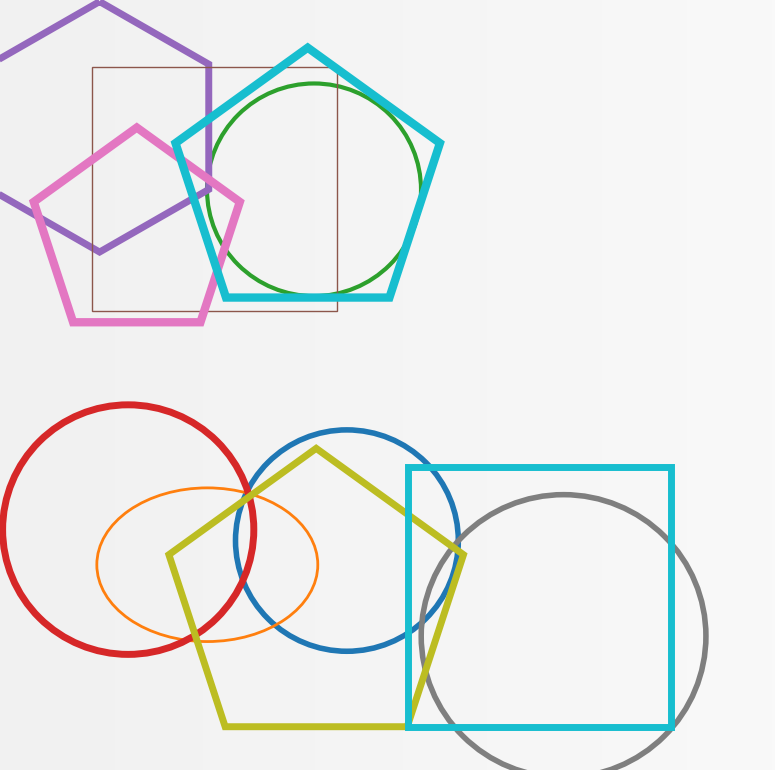[{"shape": "circle", "thickness": 2, "radius": 0.72, "center": [0.448, 0.298]}, {"shape": "oval", "thickness": 1, "radius": 0.71, "center": [0.268, 0.267]}, {"shape": "circle", "thickness": 1.5, "radius": 0.69, "center": [0.405, 0.754]}, {"shape": "circle", "thickness": 2.5, "radius": 0.81, "center": [0.165, 0.312]}, {"shape": "hexagon", "thickness": 2.5, "radius": 0.81, "center": [0.129, 0.835]}, {"shape": "square", "thickness": 0.5, "radius": 0.79, "center": [0.277, 0.755]}, {"shape": "pentagon", "thickness": 3, "radius": 0.7, "center": [0.177, 0.695]}, {"shape": "circle", "thickness": 2, "radius": 0.92, "center": [0.727, 0.174]}, {"shape": "pentagon", "thickness": 2.5, "radius": 1.0, "center": [0.408, 0.218]}, {"shape": "pentagon", "thickness": 3, "radius": 0.9, "center": [0.397, 0.759]}, {"shape": "square", "thickness": 2.5, "radius": 0.85, "center": [0.696, 0.224]}]